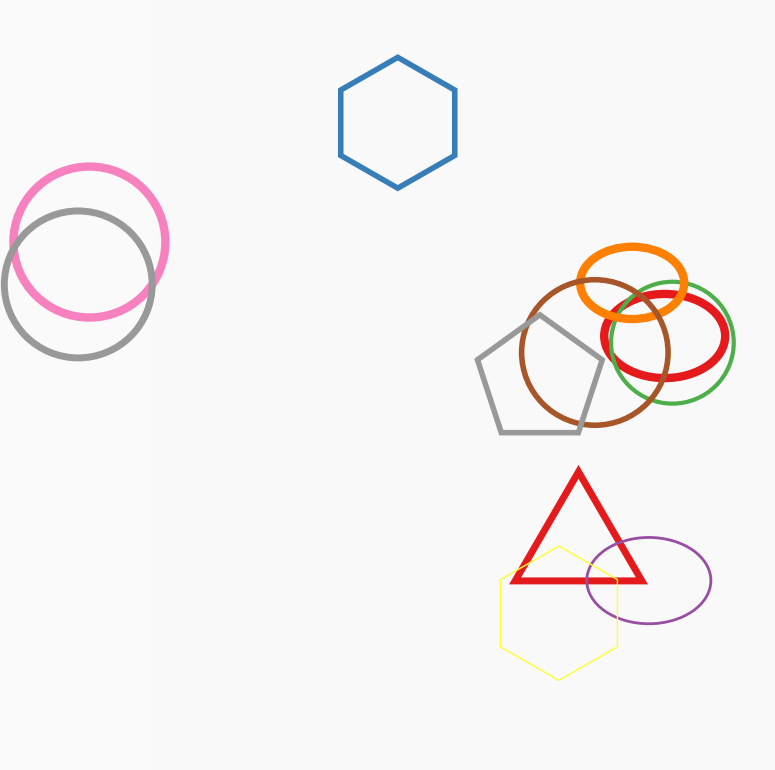[{"shape": "oval", "thickness": 3, "radius": 0.39, "center": [0.858, 0.564]}, {"shape": "triangle", "thickness": 2.5, "radius": 0.47, "center": [0.746, 0.293]}, {"shape": "hexagon", "thickness": 2, "radius": 0.42, "center": [0.513, 0.841]}, {"shape": "circle", "thickness": 1.5, "radius": 0.4, "center": [0.868, 0.555]}, {"shape": "oval", "thickness": 1, "radius": 0.4, "center": [0.837, 0.246]}, {"shape": "oval", "thickness": 3, "radius": 0.34, "center": [0.816, 0.633]}, {"shape": "hexagon", "thickness": 0.5, "radius": 0.44, "center": [0.721, 0.204]}, {"shape": "circle", "thickness": 2, "radius": 0.47, "center": [0.768, 0.542]}, {"shape": "circle", "thickness": 3, "radius": 0.49, "center": [0.115, 0.686]}, {"shape": "pentagon", "thickness": 2, "radius": 0.42, "center": [0.697, 0.507]}, {"shape": "circle", "thickness": 2.5, "radius": 0.48, "center": [0.101, 0.631]}]